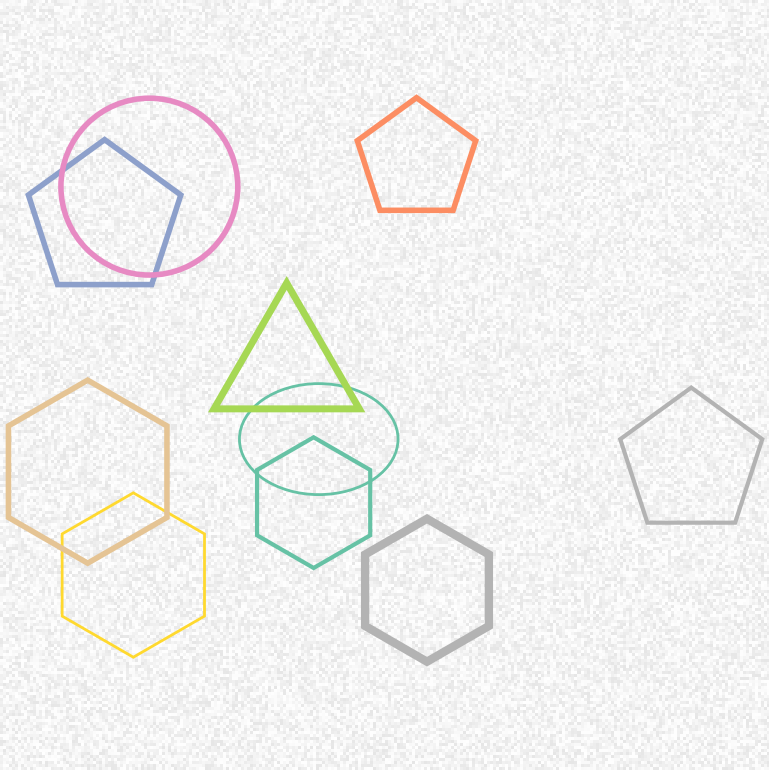[{"shape": "oval", "thickness": 1, "radius": 0.51, "center": [0.414, 0.43]}, {"shape": "hexagon", "thickness": 1.5, "radius": 0.42, "center": [0.407, 0.347]}, {"shape": "pentagon", "thickness": 2, "radius": 0.4, "center": [0.541, 0.792]}, {"shape": "pentagon", "thickness": 2, "radius": 0.52, "center": [0.136, 0.715]}, {"shape": "circle", "thickness": 2, "radius": 0.57, "center": [0.194, 0.758]}, {"shape": "triangle", "thickness": 2.5, "radius": 0.54, "center": [0.372, 0.524]}, {"shape": "hexagon", "thickness": 1, "radius": 0.53, "center": [0.173, 0.253]}, {"shape": "hexagon", "thickness": 2, "radius": 0.59, "center": [0.114, 0.387]}, {"shape": "hexagon", "thickness": 3, "radius": 0.46, "center": [0.555, 0.233]}, {"shape": "pentagon", "thickness": 1.5, "radius": 0.48, "center": [0.898, 0.4]}]